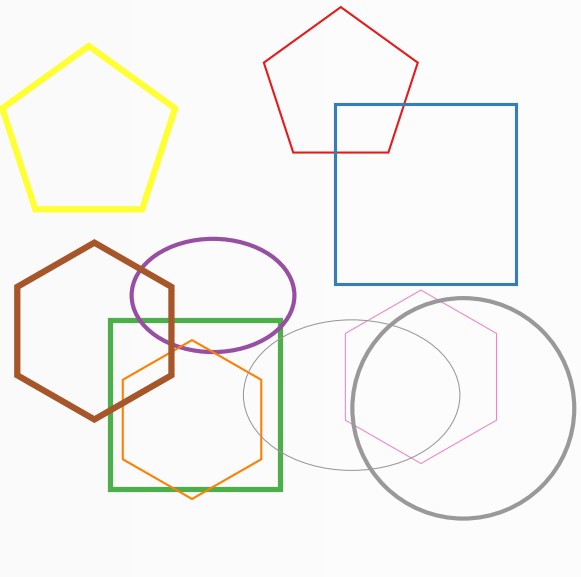[{"shape": "pentagon", "thickness": 1, "radius": 0.7, "center": [0.586, 0.848]}, {"shape": "square", "thickness": 1.5, "radius": 0.78, "center": [0.732, 0.664]}, {"shape": "square", "thickness": 2.5, "radius": 0.73, "center": [0.335, 0.299]}, {"shape": "oval", "thickness": 2, "radius": 0.7, "center": [0.366, 0.488]}, {"shape": "hexagon", "thickness": 1, "radius": 0.69, "center": [0.33, 0.273]}, {"shape": "pentagon", "thickness": 3, "radius": 0.78, "center": [0.153, 0.763]}, {"shape": "hexagon", "thickness": 3, "radius": 0.77, "center": [0.162, 0.426]}, {"shape": "hexagon", "thickness": 0.5, "radius": 0.75, "center": [0.724, 0.347]}, {"shape": "circle", "thickness": 2, "radius": 0.95, "center": [0.797, 0.292]}, {"shape": "oval", "thickness": 0.5, "radius": 0.93, "center": [0.605, 0.315]}]